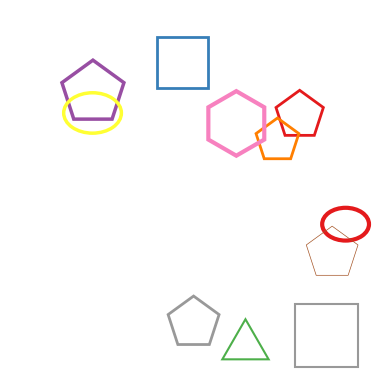[{"shape": "oval", "thickness": 3, "radius": 0.3, "center": [0.898, 0.418]}, {"shape": "pentagon", "thickness": 2, "radius": 0.32, "center": [0.778, 0.701]}, {"shape": "square", "thickness": 2, "radius": 0.33, "center": [0.474, 0.836]}, {"shape": "triangle", "thickness": 1.5, "radius": 0.35, "center": [0.638, 0.101]}, {"shape": "pentagon", "thickness": 2.5, "radius": 0.42, "center": [0.241, 0.759]}, {"shape": "pentagon", "thickness": 2, "radius": 0.29, "center": [0.721, 0.635]}, {"shape": "oval", "thickness": 2.5, "radius": 0.37, "center": [0.24, 0.707]}, {"shape": "pentagon", "thickness": 0.5, "radius": 0.35, "center": [0.863, 0.342]}, {"shape": "hexagon", "thickness": 3, "radius": 0.42, "center": [0.614, 0.679]}, {"shape": "square", "thickness": 1.5, "radius": 0.41, "center": [0.848, 0.128]}, {"shape": "pentagon", "thickness": 2, "radius": 0.35, "center": [0.503, 0.161]}]